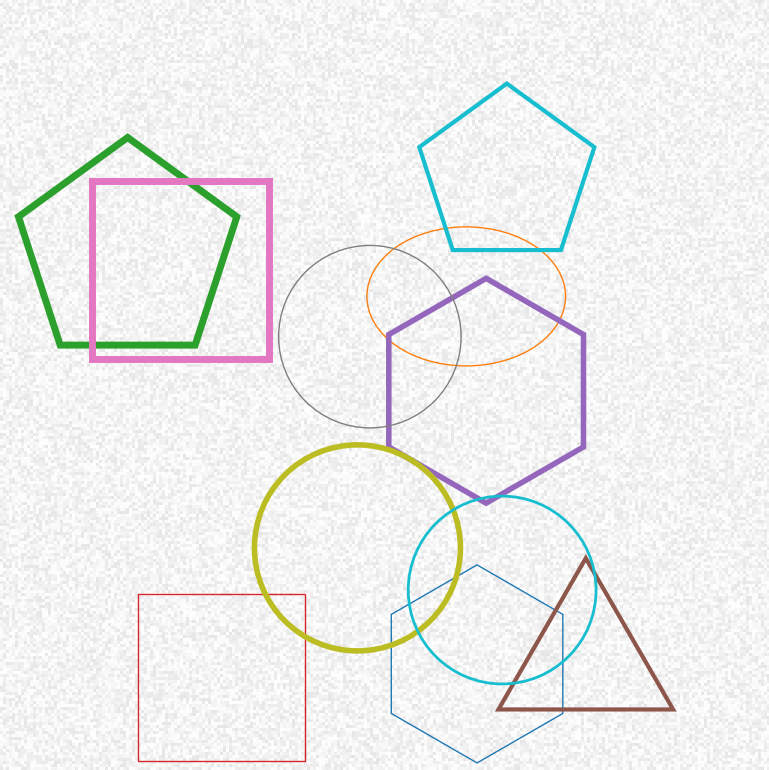[{"shape": "hexagon", "thickness": 0.5, "radius": 0.64, "center": [0.62, 0.138]}, {"shape": "oval", "thickness": 0.5, "radius": 0.64, "center": [0.605, 0.615]}, {"shape": "pentagon", "thickness": 2.5, "radius": 0.75, "center": [0.166, 0.672]}, {"shape": "square", "thickness": 0.5, "radius": 0.54, "center": [0.287, 0.12]}, {"shape": "hexagon", "thickness": 2, "radius": 0.73, "center": [0.631, 0.493]}, {"shape": "triangle", "thickness": 1.5, "radius": 0.65, "center": [0.761, 0.144]}, {"shape": "square", "thickness": 2.5, "radius": 0.58, "center": [0.235, 0.649]}, {"shape": "circle", "thickness": 0.5, "radius": 0.59, "center": [0.48, 0.563]}, {"shape": "circle", "thickness": 2, "radius": 0.67, "center": [0.464, 0.288]}, {"shape": "circle", "thickness": 1, "radius": 0.61, "center": [0.652, 0.234]}, {"shape": "pentagon", "thickness": 1.5, "radius": 0.6, "center": [0.658, 0.772]}]